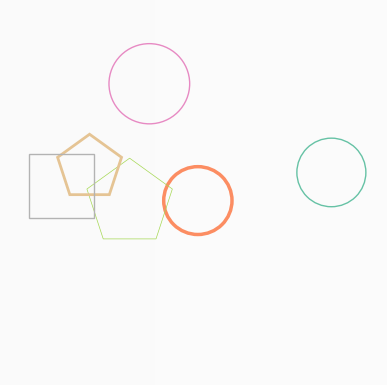[{"shape": "circle", "thickness": 1, "radius": 0.45, "center": [0.855, 0.552]}, {"shape": "circle", "thickness": 2.5, "radius": 0.44, "center": [0.511, 0.479]}, {"shape": "circle", "thickness": 1, "radius": 0.52, "center": [0.385, 0.782]}, {"shape": "pentagon", "thickness": 0.5, "radius": 0.58, "center": [0.335, 0.473]}, {"shape": "pentagon", "thickness": 2, "radius": 0.43, "center": [0.231, 0.565]}, {"shape": "square", "thickness": 1, "radius": 0.41, "center": [0.159, 0.516]}]